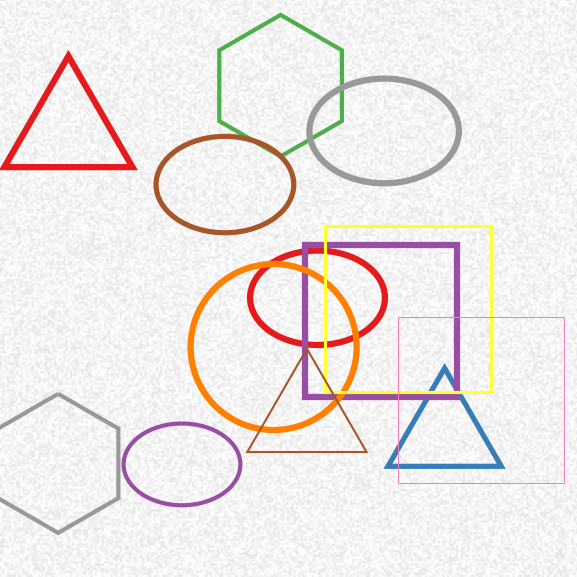[{"shape": "triangle", "thickness": 3, "radius": 0.64, "center": [0.118, 0.774]}, {"shape": "oval", "thickness": 3, "radius": 0.58, "center": [0.55, 0.483]}, {"shape": "triangle", "thickness": 2.5, "radius": 0.57, "center": [0.77, 0.248]}, {"shape": "hexagon", "thickness": 2, "radius": 0.61, "center": [0.486, 0.851]}, {"shape": "square", "thickness": 3, "radius": 0.66, "center": [0.66, 0.443]}, {"shape": "oval", "thickness": 2, "radius": 0.51, "center": [0.315, 0.195]}, {"shape": "circle", "thickness": 3, "radius": 0.72, "center": [0.474, 0.398]}, {"shape": "square", "thickness": 1.5, "radius": 0.72, "center": [0.707, 0.464]}, {"shape": "triangle", "thickness": 1, "radius": 0.6, "center": [0.531, 0.276]}, {"shape": "oval", "thickness": 2.5, "radius": 0.6, "center": [0.389, 0.68]}, {"shape": "square", "thickness": 0.5, "radius": 0.72, "center": [0.833, 0.306]}, {"shape": "oval", "thickness": 3, "radius": 0.65, "center": [0.665, 0.772]}, {"shape": "hexagon", "thickness": 2, "radius": 0.6, "center": [0.101, 0.197]}]